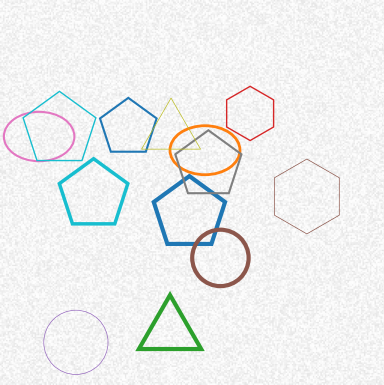[{"shape": "pentagon", "thickness": 3, "radius": 0.49, "center": [0.492, 0.445]}, {"shape": "pentagon", "thickness": 1.5, "radius": 0.39, "center": [0.333, 0.668]}, {"shape": "oval", "thickness": 2, "radius": 0.45, "center": [0.532, 0.61]}, {"shape": "triangle", "thickness": 3, "radius": 0.47, "center": [0.442, 0.14]}, {"shape": "hexagon", "thickness": 1, "radius": 0.35, "center": [0.65, 0.705]}, {"shape": "circle", "thickness": 0.5, "radius": 0.42, "center": [0.197, 0.111]}, {"shape": "circle", "thickness": 3, "radius": 0.37, "center": [0.573, 0.33]}, {"shape": "hexagon", "thickness": 0.5, "radius": 0.49, "center": [0.797, 0.49]}, {"shape": "oval", "thickness": 1.5, "radius": 0.46, "center": [0.102, 0.645]}, {"shape": "pentagon", "thickness": 1.5, "radius": 0.45, "center": [0.541, 0.571]}, {"shape": "triangle", "thickness": 0.5, "radius": 0.44, "center": [0.444, 0.657]}, {"shape": "pentagon", "thickness": 1, "radius": 0.5, "center": [0.155, 0.663]}, {"shape": "pentagon", "thickness": 2.5, "radius": 0.47, "center": [0.243, 0.494]}]